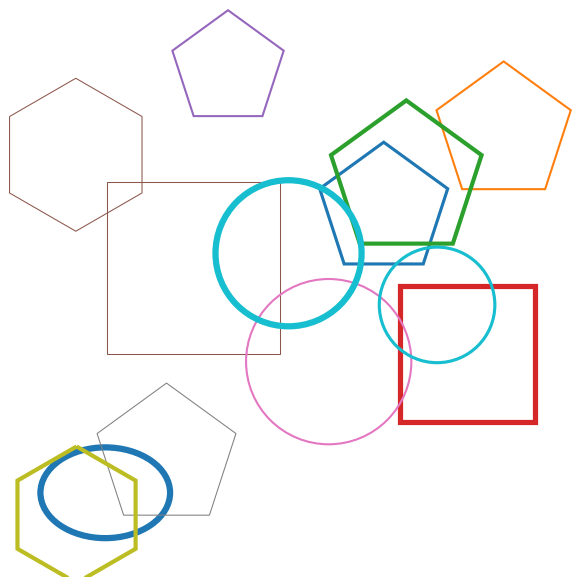[{"shape": "oval", "thickness": 3, "radius": 0.56, "center": [0.182, 0.146]}, {"shape": "pentagon", "thickness": 1.5, "radius": 0.58, "center": [0.664, 0.636]}, {"shape": "pentagon", "thickness": 1, "radius": 0.61, "center": [0.872, 0.77]}, {"shape": "pentagon", "thickness": 2, "radius": 0.69, "center": [0.704, 0.688]}, {"shape": "square", "thickness": 2.5, "radius": 0.59, "center": [0.81, 0.386]}, {"shape": "pentagon", "thickness": 1, "radius": 0.51, "center": [0.395, 0.88]}, {"shape": "hexagon", "thickness": 0.5, "radius": 0.66, "center": [0.131, 0.731]}, {"shape": "square", "thickness": 0.5, "radius": 0.75, "center": [0.335, 0.535]}, {"shape": "circle", "thickness": 1, "radius": 0.72, "center": [0.569, 0.373]}, {"shape": "pentagon", "thickness": 0.5, "radius": 0.63, "center": [0.288, 0.209]}, {"shape": "hexagon", "thickness": 2, "radius": 0.59, "center": [0.133, 0.108]}, {"shape": "circle", "thickness": 3, "radius": 0.63, "center": [0.5, 0.561]}, {"shape": "circle", "thickness": 1.5, "radius": 0.5, "center": [0.757, 0.471]}]